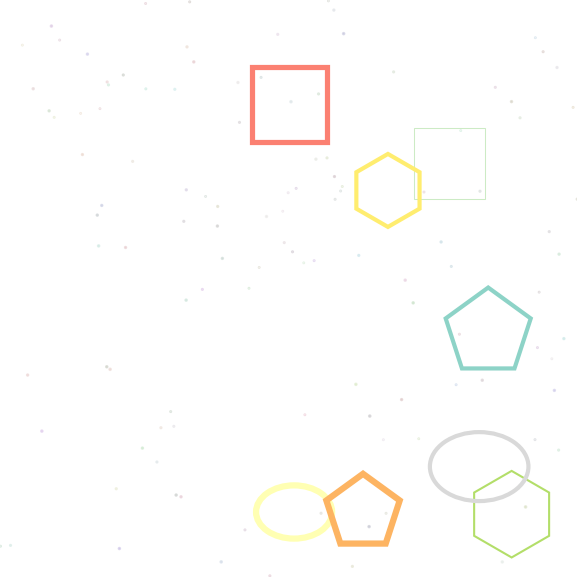[{"shape": "pentagon", "thickness": 2, "radius": 0.39, "center": [0.845, 0.424]}, {"shape": "oval", "thickness": 3, "radius": 0.33, "center": [0.509, 0.113]}, {"shape": "square", "thickness": 2.5, "radius": 0.33, "center": [0.502, 0.818]}, {"shape": "pentagon", "thickness": 3, "radius": 0.33, "center": [0.629, 0.112]}, {"shape": "hexagon", "thickness": 1, "radius": 0.37, "center": [0.886, 0.109]}, {"shape": "oval", "thickness": 2, "radius": 0.43, "center": [0.83, 0.191]}, {"shape": "square", "thickness": 0.5, "radius": 0.31, "center": [0.779, 0.716]}, {"shape": "hexagon", "thickness": 2, "radius": 0.32, "center": [0.672, 0.669]}]